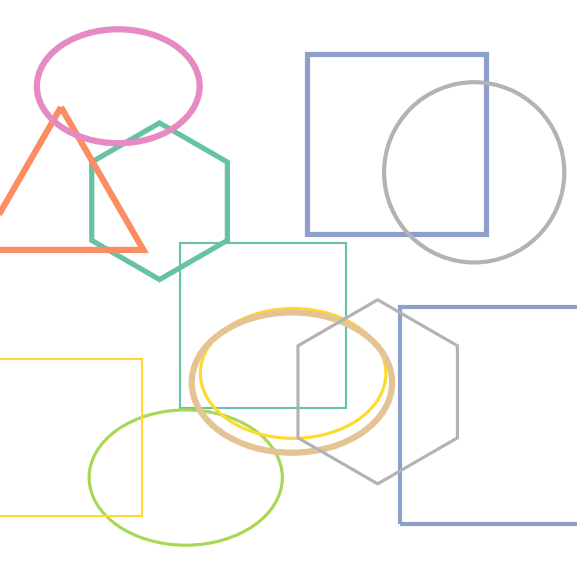[{"shape": "hexagon", "thickness": 2.5, "radius": 0.68, "center": [0.276, 0.651]}, {"shape": "square", "thickness": 1, "radius": 0.72, "center": [0.455, 0.436]}, {"shape": "triangle", "thickness": 3, "radius": 0.82, "center": [0.106, 0.649]}, {"shape": "square", "thickness": 2, "radius": 0.94, "center": [0.881, 0.28]}, {"shape": "square", "thickness": 2.5, "radius": 0.78, "center": [0.686, 0.75]}, {"shape": "oval", "thickness": 3, "radius": 0.7, "center": [0.205, 0.85]}, {"shape": "oval", "thickness": 1.5, "radius": 0.84, "center": [0.322, 0.172]}, {"shape": "square", "thickness": 1, "radius": 0.68, "center": [0.109, 0.241]}, {"shape": "oval", "thickness": 1.5, "radius": 0.8, "center": [0.508, 0.353]}, {"shape": "oval", "thickness": 3, "radius": 0.87, "center": [0.505, 0.337]}, {"shape": "circle", "thickness": 2, "radius": 0.78, "center": [0.821, 0.701]}, {"shape": "hexagon", "thickness": 1.5, "radius": 0.8, "center": [0.654, 0.321]}]